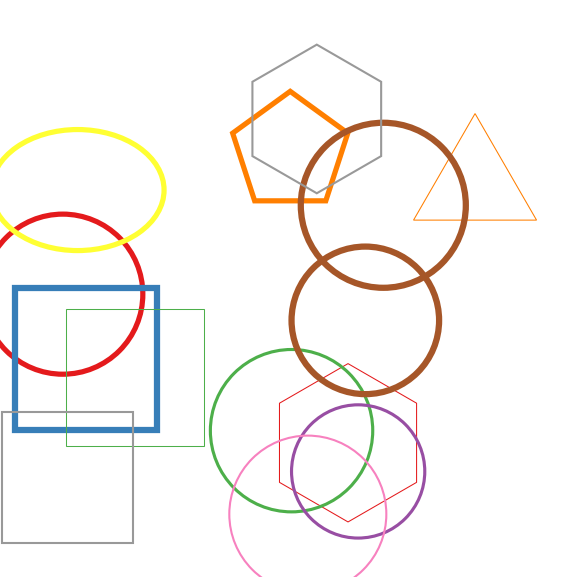[{"shape": "hexagon", "thickness": 0.5, "radius": 0.69, "center": [0.603, 0.232]}, {"shape": "circle", "thickness": 2.5, "radius": 0.69, "center": [0.109, 0.49]}, {"shape": "square", "thickness": 3, "radius": 0.62, "center": [0.149, 0.377]}, {"shape": "circle", "thickness": 1.5, "radius": 0.7, "center": [0.505, 0.253]}, {"shape": "square", "thickness": 0.5, "radius": 0.6, "center": [0.234, 0.346]}, {"shape": "circle", "thickness": 1.5, "radius": 0.58, "center": [0.62, 0.183]}, {"shape": "pentagon", "thickness": 2.5, "radius": 0.52, "center": [0.503, 0.736]}, {"shape": "triangle", "thickness": 0.5, "radius": 0.61, "center": [0.823, 0.679]}, {"shape": "oval", "thickness": 2.5, "radius": 0.75, "center": [0.134, 0.67]}, {"shape": "circle", "thickness": 3, "radius": 0.64, "center": [0.633, 0.444]}, {"shape": "circle", "thickness": 3, "radius": 0.71, "center": [0.664, 0.644]}, {"shape": "circle", "thickness": 1, "radius": 0.68, "center": [0.533, 0.109]}, {"shape": "hexagon", "thickness": 1, "radius": 0.64, "center": [0.549, 0.793]}, {"shape": "square", "thickness": 1, "radius": 0.57, "center": [0.117, 0.172]}]